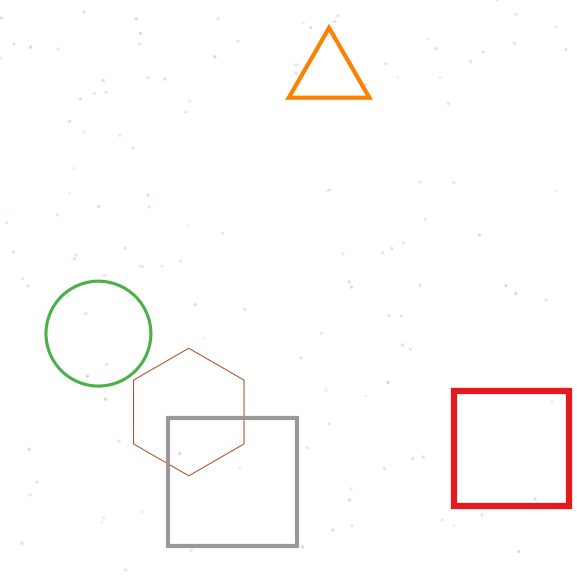[{"shape": "square", "thickness": 3, "radius": 0.5, "center": [0.886, 0.222]}, {"shape": "circle", "thickness": 1.5, "radius": 0.45, "center": [0.17, 0.421]}, {"shape": "triangle", "thickness": 2, "radius": 0.4, "center": [0.57, 0.87]}, {"shape": "hexagon", "thickness": 0.5, "radius": 0.55, "center": [0.327, 0.286]}, {"shape": "square", "thickness": 2, "radius": 0.56, "center": [0.402, 0.164]}]